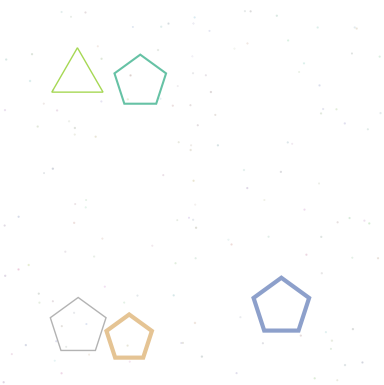[{"shape": "pentagon", "thickness": 1.5, "radius": 0.35, "center": [0.364, 0.788]}, {"shape": "pentagon", "thickness": 3, "radius": 0.38, "center": [0.731, 0.203]}, {"shape": "triangle", "thickness": 1, "radius": 0.38, "center": [0.201, 0.799]}, {"shape": "pentagon", "thickness": 3, "radius": 0.31, "center": [0.336, 0.121]}, {"shape": "pentagon", "thickness": 1, "radius": 0.38, "center": [0.203, 0.151]}]